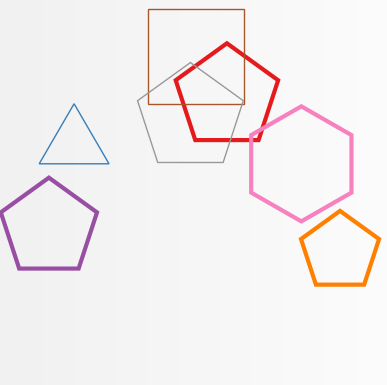[{"shape": "pentagon", "thickness": 3, "radius": 0.69, "center": [0.586, 0.749]}, {"shape": "triangle", "thickness": 1, "radius": 0.52, "center": [0.191, 0.627]}, {"shape": "pentagon", "thickness": 3, "radius": 0.65, "center": [0.126, 0.408]}, {"shape": "pentagon", "thickness": 3, "radius": 0.53, "center": [0.878, 0.346]}, {"shape": "square", "thickness": 1, "radius": 0.62, "center": [0.506, 0.853]}, {"shape": "hexagon", "thickness": 3, "radius": 0.75, "center": [0.778, 0.574]}, {"shape": "pentagon", "thickness": 1, "radius": 0.72, "center": [0.491, 0.694]}]